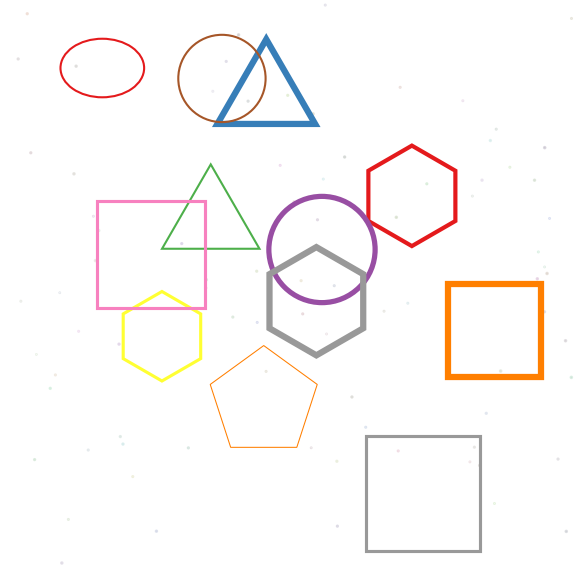[{"shape": "hexagon", "thickness": 2, "radius": 0.43, "center": [0.713, 0.66]}, {"shape": "oval", "thickness": 1, "radius": 0.36, "center": [0.177, 0.881]}, {"shape": "triangle", "thickness": 3, "radius": 0.49, "center": [0.461, 0.833]}, {"shape": "triangle", "thickness": 1, "radius": 0.49, "center": [0.365, 0.617]}, {"shape": "circle", "thickness": 2.5, "radius": 0.46, "center": [0.558, 0.567]}, {"shape": "pentagon", "thickness": 0.5, "radius": 0.49, "center": [0.457, 0.303]}, {"shape": "square", "thickness": 3, "radius": 0.4, "center": [0.856, 0.426]}, {"shape": "hexagon", "thickness": 1.5, "radius": 0.39, "center": [0.28, 0.417]}, {"shape": "circle", "thickness": 1, "radius": 0.38, "center": [0.384, 0.863]}, {"shape": "square", "thickness": 1.5, "radius": 0.46, "center": [0.262, 0.559]}, {"shape": "square", "thickness": 1.5, "radius": 0.5, "center": [0.732, 0.144]}, {"shape": "hexagon", "thickness": 3, "radius": 0.47, "center": [0.548, 0.478]}]